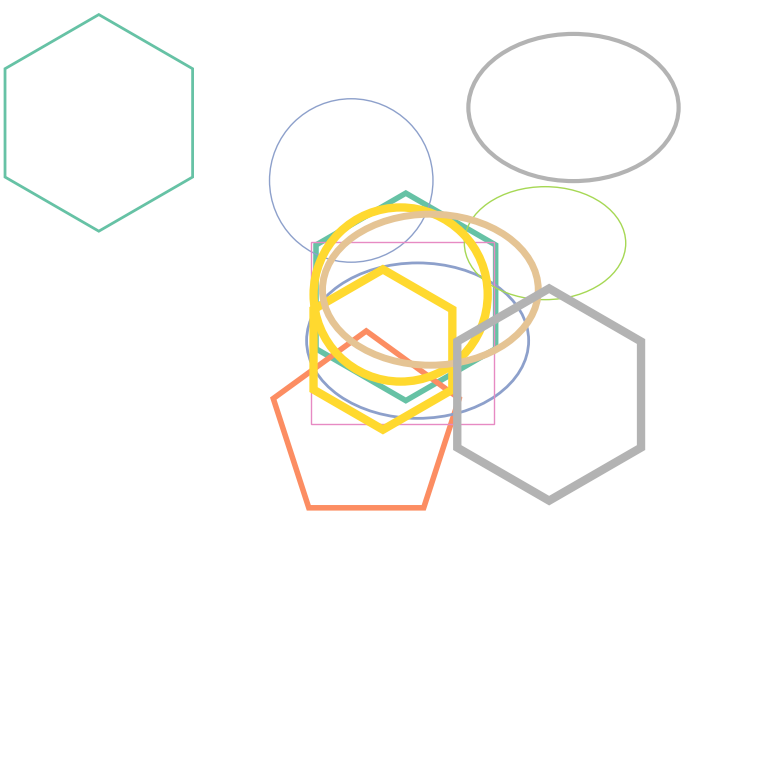[{"shape": "hexagon", "thickness": 1, "radius": 0.7, "center": [0.128, 0.84]}, {"shape": "hexagon", "thickness": 2, "radius": 0.67, "center": [0.527, 0.614]}, {"shape": "pentagon", "thickness": 2, "radius": 0.63, "center": [0.476, 0.443]}, {"shape": "circle", "thickness": 0.5, "radius": 0.53, "center": [0.456, 0.766]}, {"shape": "oval", "thickness": 1, "radius": 0.72, "center": [0.542, 0.558]}, {"shape": "square", "thickness": 0.5, "radius": 0.59, "center": [0.523, 0.568]}, {"shape": "oval", "thickness": 0.5, "radius": 0.52, "center": [0.708, 0.684]}, {"shape": "hexagon", "thickness": 3, "radius": 0.52, "center": [0.497, 0.546]}, {"shape": "circle", "thickness": 3, "radius": 0.57, "center": [0.52, 0.618]}, {"shape": "oval", "thickness": 2.5, "radius": 0.7, "center": [0.559, 0.624]}, {"shape": "hexagon", "thickness": 3, "radius": 0.69, "center": [0.713, 0.488]}, {"shape": "oval", "thickness": 1.5, "radius": 0.68, "center": [0.745, 0.86]}]